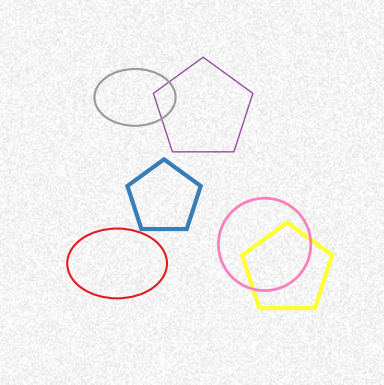[{"shape": "oval", "thickness": 1.5, "radius": 0.65, "center": [0.304, 0.316]}, {"shape": "pentagon", "thickness": 3, "radius": 0.5, "center": [0.426, 0.486]}, {"shape": "pentagon", "thickness": 1, "radius": 0.68, "center": [0.528, 0.716]}, {"shape": "pentagon", "thickness": 3, "radius": 0.61, "center": [0.746, 0.299]}, {"shape": "circle", "thickness": 2, "radius": 0.6, "center": [0.687, 0.365]}, {"shape": "oval", "thickness": 1.5, "radius": 0.53, "center": [0.351, 0.747]}]